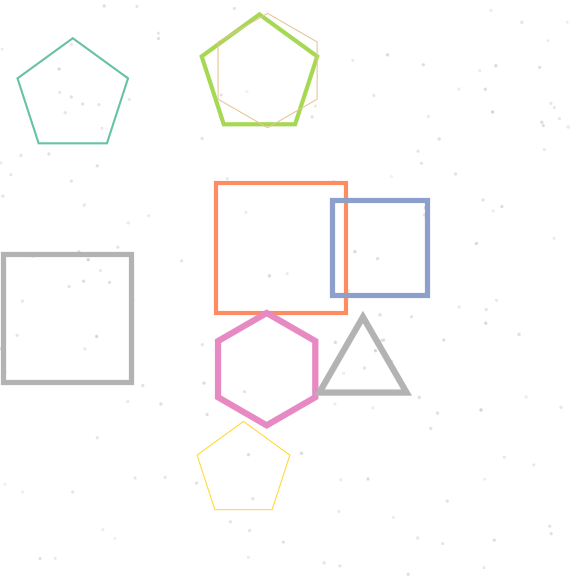[{"shape": "pentagon", "thickness": 1, "radius": 0.5, "center": [0.126, 0.832]}, {"shape": "square", "thickness": 2, "radius": 0.56, "center": [0.486, 0.57]}, {"shape": "square", "thickness": 2.5, "radius": 0.41, "center": [0.657, 0.57]}, {"shape": "hexagon", "thickness": 3, "radius": 0.49, "center": [0.462, 0.36]}, {"shape": "pentagon", "thickness": 2, "radius": 0.53, "center": [0.449, 0.869]}, {"shape": "pentagon", "thickness": 0.5, "radius": 0.42, "center": [0.422, 0.185]}, {"shape": "hexagon", "thickness": 0.5, "radius": 0.5, "center": [0.463, 0.877]}, {"shape": "square", "thickness": 2.5, "radius": 0.56, "center": [0.116, 0.448]}, {"shape": "triangle", "thickness": 3, "radius": 0.44, "center": [0.628, 0.363]}]